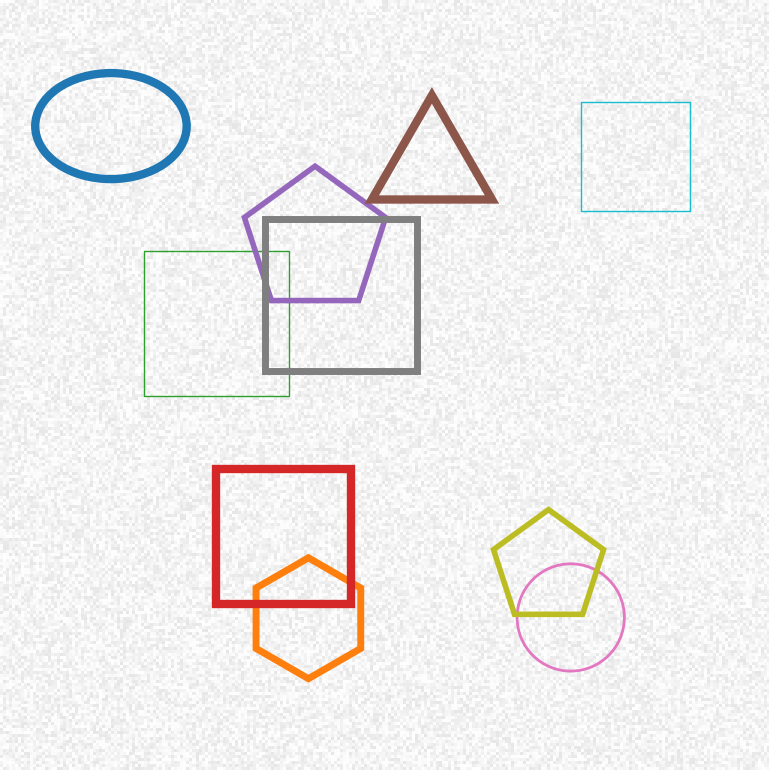[{"shape": "oval", "thickness": 3, "radius": 0.49, "center": [0.144, 0.836]}, {"shape": "hexagon", "thickness": 2.5, "radius": 0.39, "center": [0.401, 0.197]}, {"shape": "square", "thickness": 0.5, "radius": 0.47, "center": [0.282, 0.58]}, {"shape": "square", "thickness": 3, "radius": 0.44, "center": [0.368, 0.303]}, {"shape": "pentagon", "thickness": 2, "radius": 0.48, "center": [0.409, 0.688]}, {"shape": "triangle", "thickness": 3, "radius": 0.45, "center": [0.561, 0.786]}, {"shape": "circle", "thickness": 1, "radius": 0.35, "center": [0.741, 0.198]}, {"shape": "square", "thickness": 2.5, "radius": 0.49, "center": [0.443, 0.617]}, {"shape": "pentagon", "thickness": 2, "radius": 0.38, "center": [0.712, 0.263]}, {"shape": "square", "thickness": 0.5, "radius": 0.35, "center": [0.825, 0.797]}]